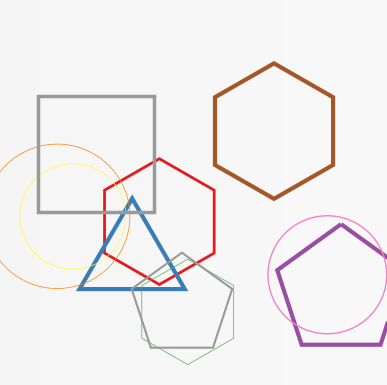[{"shape": "hexagon", "thickness": 2, "radius": 0.82, "center": [0.411, 0.424]}, {"shape": "triangle", "thickness": 3, "radius": 0.78, "center": [0.341, 0.328]}, {"shape": "hexagon", "thickness": 0.5, "radius": 0.68, "center": [0.485, 0.19]}, {"shape": "pentagon", "thickness": 3, "radius": 0.87, "center": [0.88, 0.245]}, {"shape": "circle", "thickness": 0.5, "radius": 0.94, "center": [0.148, 0.438]}, {"shape": "circle", "thickness": 0.5, "radius": 0.68, "center": [0.188, 0.438]}, {"shape": "hexagon", "thickness": 3, "radius": 0.88, "center": [0.707, 0.659]}, {"shape": "circle", "thickness": 1, "radius": 0.77, "center": [0.845, 0.286]}, {"shape": "square", "thickness": 2.5, "radius": 0.75, "center": [0.247, 0.601]}, {"shape": "pentagon", "thickness": 1.5, "radius": 0.68, "center": [0.47, 0.207]}]